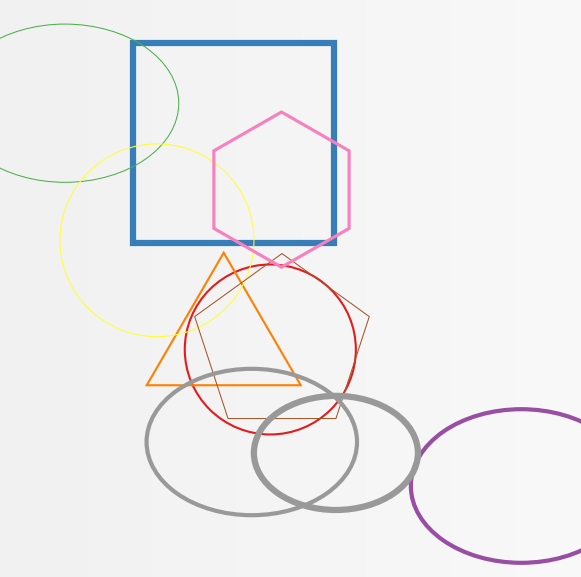[{"shape": "circle", "thickness": 1, "radius": 0.74, "center": [0.465, 0.394]}, {"shape": "square", "thickness": 3, "radius": 0.86, "center": [0.401, 0.752]}, {"shape": "oval", "thickness": 0.5, "radius": 0.98, "center": [0.112, 0.82]}, {"shape": "oval", "thickness": 2, "radius": 0.95, "center": [0.897, 0.158]}, {"shape": "triangle", "thickness": 1, "radius": 0.76, "center": [0.385, 0.409]}, {"shape": "circle", "thickness": 0.5, "radius": 0.83, "center": [0.27, 0.583]}, {"shape": "pentagon", "thickness": 0.5, "radius": 0.79, "center": [0.485, 0.402]}, {"shape": "hexagon", "thickness": 1.5, "radius": 0.67, "center": [0.484, 0.671]}, {"shape": "oval", "thickness": 3, "radius": 0.71, "center": [0.578, 0.215]}, {"shape": "oval", "thickness": 2, "radius": 0.91, "center": [0.433, 0.234]}]